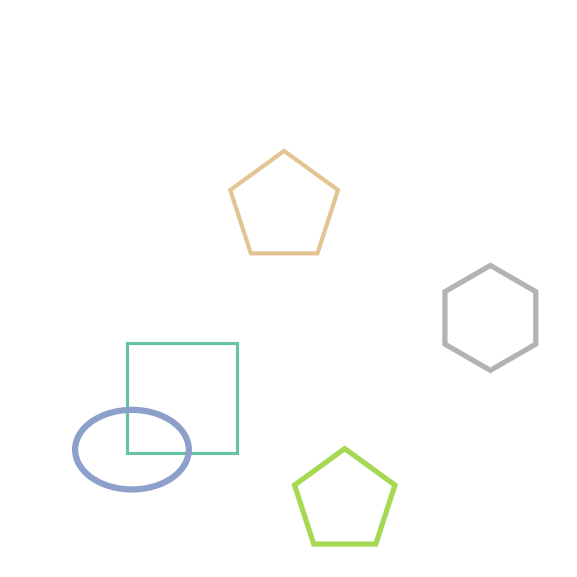[{"shape": "square", "thickness": 1.5, "radius": 0.48, "center": [0.315, 0.311]}, {"shape": "oval", "thickness": 3, "radius": 0.49, "center": [0.228, 0.22]}, {"shape": "pentagon", "thickness": 2.5, "radius": 0.46, "center": [0.597, 0.131]}, {"shape": "pentagon", "thickness": 2, "radius": 0.49, "center": [0.492, 0.64]}, {"shape": "hexagon", "thickness": 2.5, "radius": 0.45, "center": [0.849, 0.449]}]